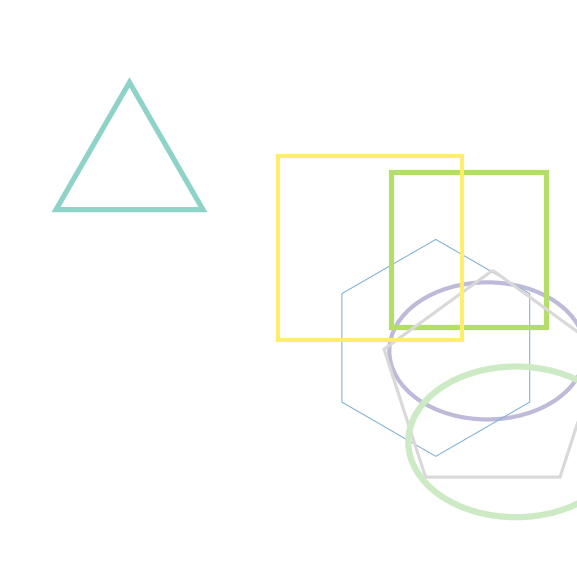[{"shape": "triangle", "thickness": 2.5, "radius": 0.73, "center": [0.224, 0.71]}, {"shape": "oval", "thickness": 2, "radius": 0.85, "center": [0.844, 0.392]}, {"shape": "hexagon", "thickness": 0.5, "radius": 0.94, "center": [0.755, 0.397]}, {"shape": "square", "thickness": 2.5, "radius": 0.67, "center": [0.812, 0.567]}, {"shape": "pentagon", "thickness": 1.5, "radius": 0.99, "center": [0.853, 0.333]}, {"shape": "oval", "thickness": 3, "radius": 0.93, "center": [0.893, 0.234]}, {"shape": "square", "thickness": 2, "radius": 0.8, "center": [0.641, 0.569]}]